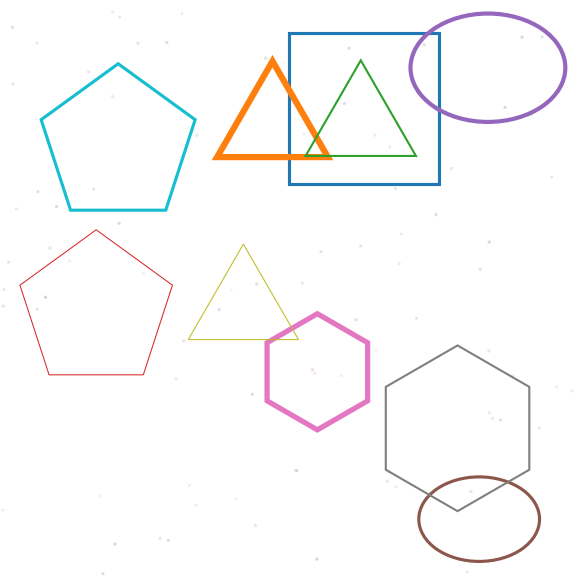[{"shape": "square", "thickness": 1.5, "radius": 0.65, "center": [0.631, 0.811]}, {"shape": "triangle", "thickness": 3, "radius": 0.55, "center": [0.472, 0.782]}, {"shape": "triangle", "thickness": 1, "radius": 0.55, "center": [0.625, 0.784]}, {"shape": "pentagon", "thickness": 0.5, "radius": 0.69, "center": [0.167, 0.462]}, {"shape": "oval", "thickness": 2, "radius": 0.67, "center": [0.845, 0.882]}, {"shape": "oval", "thickness": 1.5, "radius": 0.52, "center": [0.83, 0.1]}, {"shape": "hexagon", "thickness": 2.5, "radius": 0.5, "center": [0.55, 0.355]}, {"shape": "hexagon", "thickness": 1, "radius": 0.72, "center": [0.792, 0.257]}, {"shape": "triangle", "thickness": 0.5, "radius": 0.55, "center": [0.421, 0.466]}, {"shape": "pentagon", "thickness": 1.5, "radius": 0.7, "center": [0.205, 0.749]}]